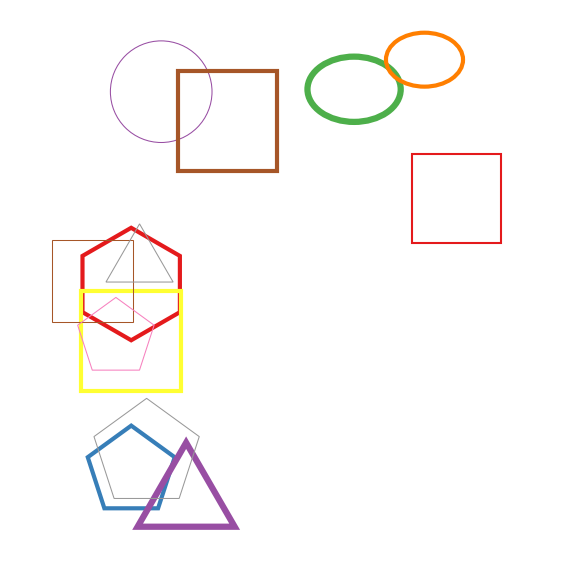[{"shape": "hexagon", "thickness": 2, "radius": 0.49, "center": [0.227, 0.507]}, {"shape": "square", "thickness": 1, "radius": 0.38, "center": [0.791, 0.656]}, {"shape": "pentagon", "thickness": 2, "radius": 0.4, "center": [0.227, 0.183]}, {"shape": "oval", "thickness": 3, "radius": 0.4, "center": [0.613, 0.845]}, {"shape": "circle", "thickness": 0.5, "radius": 0.44, "center": [0.279, 0.84]}, {"shape": "triangle", "thickness": 3, "radius": 0.49, "center": [0.322, 0.136]}, {"shape": "oval", "thickness": 2, "radius": 0.33, "center": [0.735, 0.896]}, {"shape": "square", "thickness": 2, "radius": 0.43, "center": [0.227, 0.409]}, {"shape": "square", "thickness": 2, "radius": 0.43, "center": [0.394, 0.79]}, {"shape": "square", "thickness": 0.5, "radius": 0.35, "center": [0.16, 0.512]}, {"shape": "pentagon", "thickness": 0.5, "radius": 0.35, "center": [0.201, 0.415]}, {"shape": "triangle", "thickness": 0.5, "radius": 0.34, "center": [0.242, 0.544]}, {"shape": "pentagon", "thickness": 0.5, "radius": 0.48, "center": [0.254, 0.214]}]